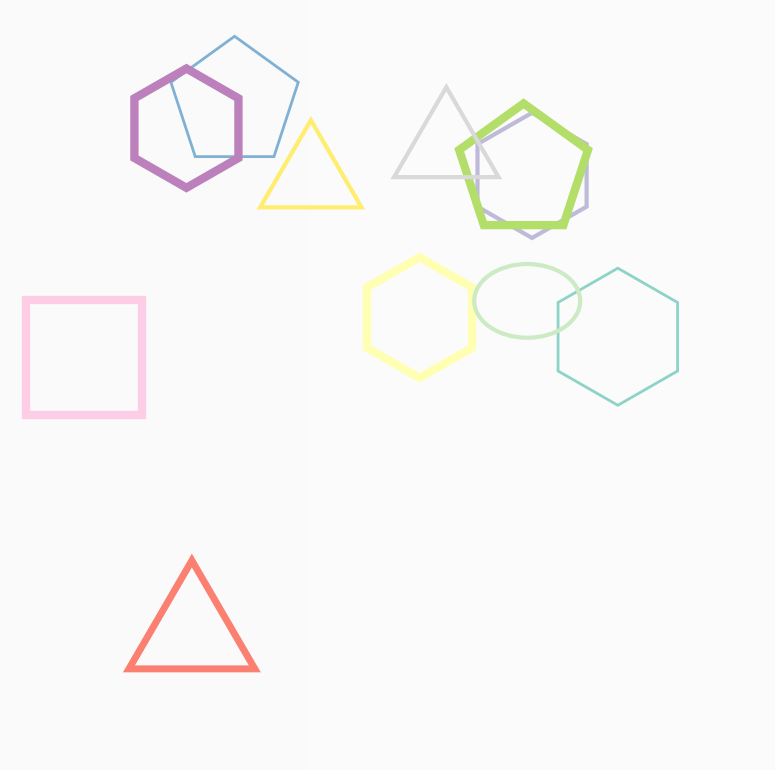[{"shape": "hexagon", "thickness": 1, "radius": 0.45, "center": [0.797, 0.563]}, {"shape": "hexagon", "thickness": 3, "radius": 0.39, "center": [0.541, 0.588]}, {"shape": "hexagon", "thickness": 1.5, "radius": 0.41, "center": [0.687, 0.772]}, {"shape": "triangle", "thickness": 2.5, "radius": 0.47, "center": [0.248, 0.178]}, {"shape": "pentagon", "thickness": 1, "radius": 0.43, "center": [0.303, 0.866]}, {"shape": "pentagon", "thickness": 3, "radius": 0.44, "center": [0.676, 0.778]}, {"shape": "square", "thickness": 3, "radius": 0.37, "center": [0.109, 0.536]}, {"shape": "triangle", "thickness": 1.5, "radius": 0.39, "center": [0.576, 0.809]}, {"shape": "hexagon", "thickness": 3, "radius": 0.39, "center": [0.241, 0.834]}, {"shape": "oval", "thickness": 1.5, "radius": 0.34, "center": [0.68, 0.609]}, {"shape": "triangle", "thickness": 1.5, "radius": 0.38, "center": [0.401, 0.768]}]